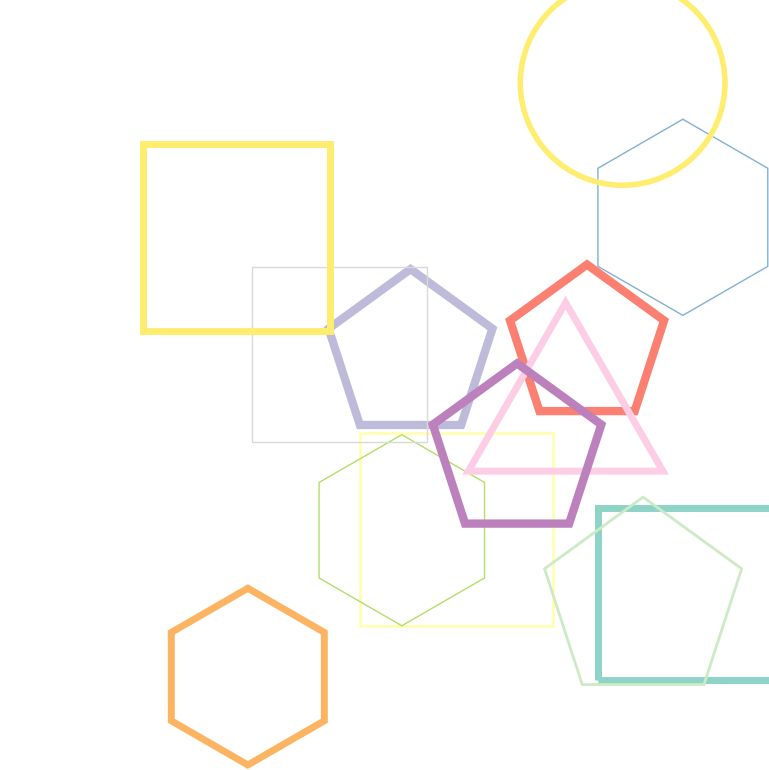[{"shape": "square", "thickness": 2.5, "radius": 0.56, "center": [0.889, 0.229]}, {"shape": "square", "thickness": 1, "radius": 0.63, "center": [0.593, 0.312]}, {"shape": "pentagon", "thickness": 3, "radius": 0.56, "center": [0.533, 0.539]}, {"shape": "pentagon", "thickness": 3, "radius": 0.53, "center": [0.762, 0.551]}, {"shape": "hexagon", "thickness": 0.5, "radius": 0.64, "center": [0.887, 0.718]}, {"shape": "hexagon", "thickness": 2.5, "radius": 0.57, "center": [0.322, 0.121]}, {"shape": "hexagon", "thickness": 0.5, "radius": 0.62, "center": [0.522, 0.311]}, {"shape": "triangle", "thickness": 2.5, "radius": 0.73, "center": [0.735, 0.461]}, {"shape": "square", "thickness": 0.5, "radius": 0.57, "center": [0.441, 0.54]}, {"shape": "pentagon", "thickness": 3, "radius": 0.57, "center": [0.672, 0.413]}, {"shape": "pentagon", "thickness": 1, "radius": 0.67, "center": [0.835, 0.22]}, {"shape": "circle", "thickness": 2, "radius": 0.66, "center": [0.809, 0.892]}, {"shape": "square", "thickness": 2.5, "radius": 0.61, "center": [0.307, 0.692]}]